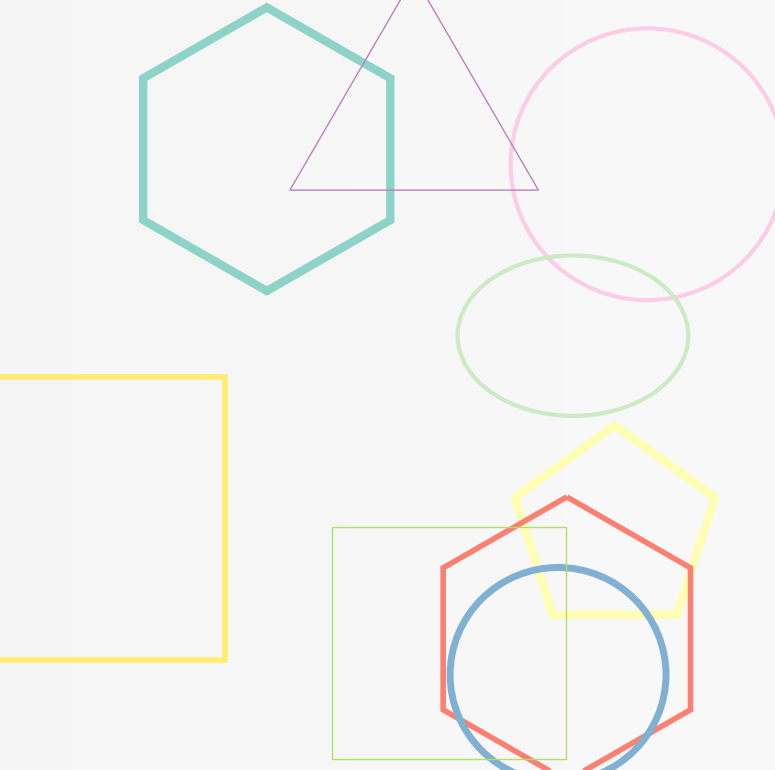[{"shape": "hexagon", "thickness": 3, "radius": 0.92, "center": [0.344, 0.806]}, {"shape": "pentagon", "thickness": 3, "radius": 0.68, "center": [0.793, 0.312]}, {"shape": "hexagon", "thickness": 2, "radius": 0.92, "center": [0.731, 0.17]}, {"shape": "circle", "thickness": 2.5, "radius": 0.7, "center": [0.72, 0.124]}, {"shape": "square", "thickness": 0.5, "radius": 0.75, "center": [0.58, 0.165]}, {"shape": "circle", "thickness": 1.5, "radius": 0.88, "center": [0.835, 0.787]}, {"shape": "triangle", "thickness": 0.5, "radius": 0.93, "center": [0.534, 0.846]}, {"shape": "oval", "thickness": 1.5, "radius": 0.74, "center": [0.739, 0.564]}, {"shape": "square", "thickness": 2, "radius": 0.92, "center": [0.106, 0.326]}]